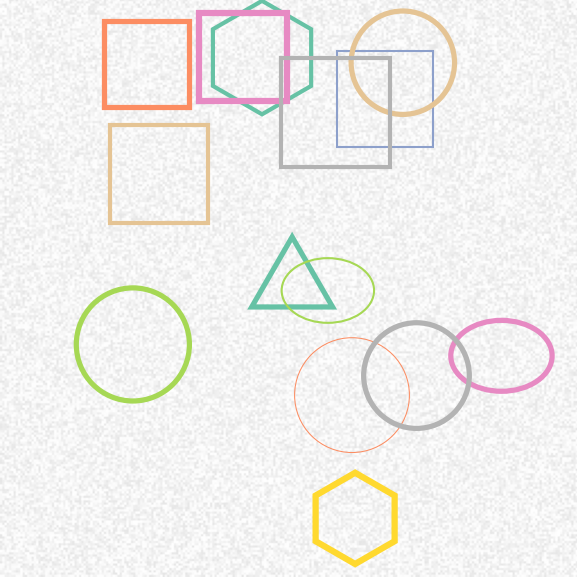[{"shape": "triangle", "thickness": 2.5, "radius": 0.4, "center": [0.506, 0.508]}, {"shape": "hexagon", "thickness": 2, "radius": 0.49, "center": [0.454, 0.899]}, {"shape": "circle", "thickness": 0.5, "radius": 0.5, "center": [0.61, 0.315]}, {"shape": "square", "thickness": 2.5, "radius": 0.37, "center": [0.254, 0.888]}, {"shape": "square", "thickness": 1, "radius": 0.41, "center": [0.667, 0.827]}, {"shape": "square", "thickness": 3, "radius": 0.38, "center": [0.421, 0.9]}, {"shape": "oval", "thickness": 2.5, "radius": 0.44, "center": [0.868, 0.383]}, {"shape": "oval", "thickness": 1, "radius": 0.4, "center": [0.568, 0.496]}, {"shape": "circle", "thickness": 2.5, "radius": 0.49, "center": [0.23, 0.403]}, {"shape": "hexagon", "thickness": 3, "radius": 0.39, "center": [0.615, 0.102]}, {"shape": "circle", "thickness": 2.5, "radius": 0.45, "center": [0.698, 0.891]}, {"shape": "square", "thickness": 2, "radius": 0.43, "center": [0.276, 0.697]}, {"shape": "circle", "thickness": 2.5, "radius": 0.46, "center": [0.721, 0.349]}, {"shape": "square", "thickness": 2, "radius": 0.47, "center": [0.581, 0.805]}]